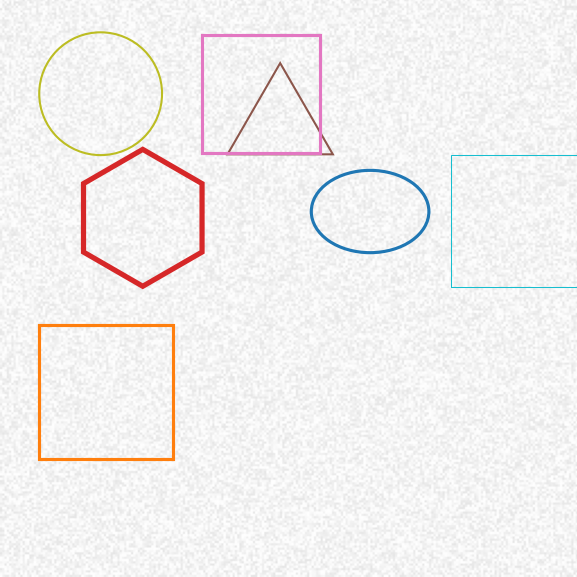[{"shape": "oval", "thickness": 1.5, "radius": 0.51, "center": [0.641, 0.633]}, {"shape": "square", "thickness": 1.5, "radius": 0.58, "center": [0.184, 0.32]}, {"shape": "hexagon", "thickness": 2.5, "radius": 0.59, "center": [0.247, 0.622]}, {"shape": "triangle", "thickness": 1, "radius": 0.53, "center": [0.485, 0.785]}, {"shape": "square", "thickness": 1.5, "radius": 0.51, "center": [0.452, 0.836]}, {"shape": "circle", "thickness": 1, "radius": 0.53, "center": [0.174, 0.837]}, {"shape": "square", "thickness": 0.5, "radius": 0.57, "center": [0.896, 0.616]}]